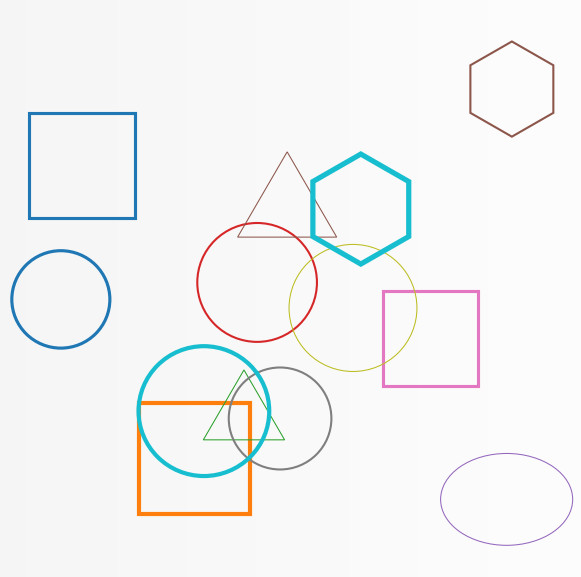[{"shape": "square", "thickness": 1.5, "radius": 0.46, "center": [0.141, 0.713]}, {"shape": "circle", "thickness": 1.5, "radius": 0.42, "center": [0.105, 0.481]}, {"shape": "square", "thickness": 2, "radius": 0.48, "center": [0.334, 0.206]}, {"shape": "triangle", "thickness": 0.5, "radius": 0.4, "center": [0.42, 0.278]}, {"shape": "circle", "thickness": 1, "radius": 0.51, "center": [0.442, 0.51]}, {"shape": "oval", "thickness": 0.5, "radius": 0.57, "center": [0.872, 0.134]}, {"shape": "hexagon", "thickness": 1, "radius": 0.41, "center": [0.881, 0.845]}, {"shape": "triangle", "thickness": 0.5, "radius": 0.49, "center": [0.494, 0.638]}, {"shape": "square", "thickness": 1.5, "radius": 0.41, "center": [0.741, 0.413]}, {"shape": "circle", "thickness": 1, "radius": 0.44, "center": [0.482, 0.274]}, {"shape": "circle", "thickness": 0.5, "radius": 0.55, "center": [0.607, 0.466]}, {"shape": "hexagon", "thickness": 2.5, "radius": 0.48, "center": [0.621, 0.637]}, {"shape": "circle", "thickness": 2, "radius": 0.56, "center": [0.351, 0.287]}]